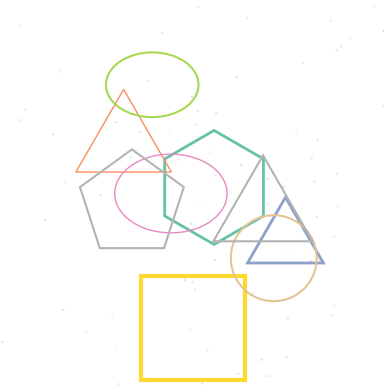[{"shape": "hexagon", "thickness": 2, "radius": 0.74, "center": [0.556, 0.513]}, {"shape": "triangle", "thickness": 1, "radius": 0.72, "center": [0.321, 0.625]}, {"shape": "triangle", "thickness": 2, "radius": 0.57, "center": [0.741, 0.374]}, {"shape": "oval", "thickness": 1, "radius": 0.73, "center": [0.444, 0.497]}, {"shape": "oval", "thickness": 1.5, "radius": 0.6, "center": [0.395, 0.78]}, {"shape": "square", "thickness": 3, "radius": 0.68, "center": [0.502, 0.149]}, {"shape": "circle", "thickness": 1.5, "radius": 0.56, "center": [0.711, 0.329]}, {"shape": "triangle", "thickness": 1.5, "radius": 0.74, "center": [0.683, 0.448]}, {"shape": "pentagon", "thickness": 1.5, "radius": 0.71, "center": [0.343, 0.47]}]